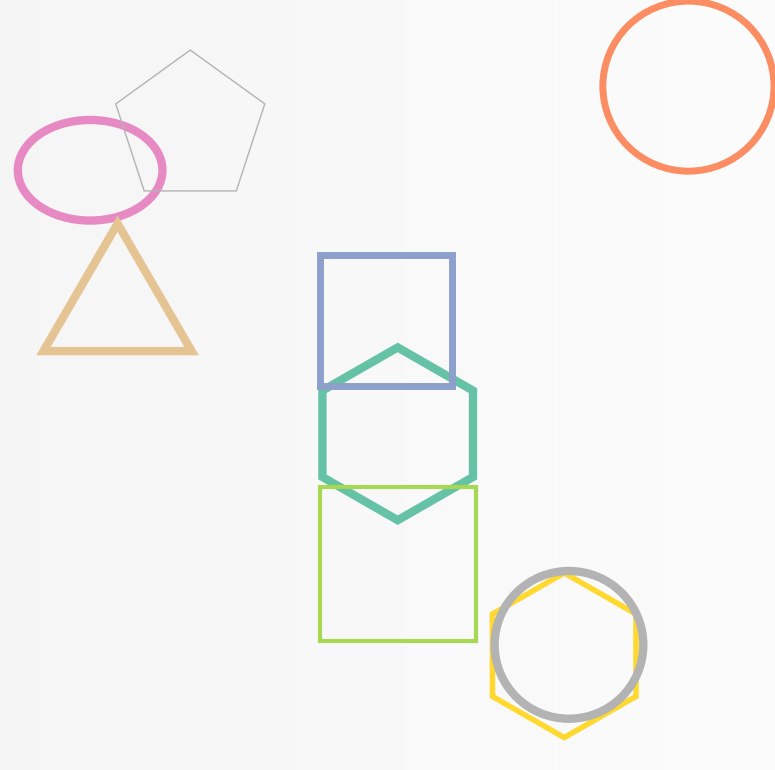[{"shape": "hexagon", "thickness": 3, "radius": 0.56, "center": [0.513, 0.437]}, {"shape": "circle", "thickness": 2.5, "radius": 0.55, "center": [0.888, 0.888]}, {"shape": "square", "thickness": 2.5, "radius": 0.43, "center": [0.499, 0.584]}, {"shape": "oval", "thickness": 3, "radius": 0.47, "center": [0.116, 0.779]}, {"shape": "square", "thickness": 1.5, "radius": 0.5, "center": [0.514, 0.268]}, {"shape": "hexagon", "thickness": 2, "radius": 0.53, "center": [0.728, 0.149]}, {"shape": "triangle", "thickness": 3, "radius": 0.55, "center": [0.152, 0.599]}, {"shape": "circle", "thickness": 3, "radius": 0.48, "center": [0.734, 0.163]}, {"shape": "pentagon", "thickness": 0.5, "radius": 0.51, "center": [0.245, 0.834]}]